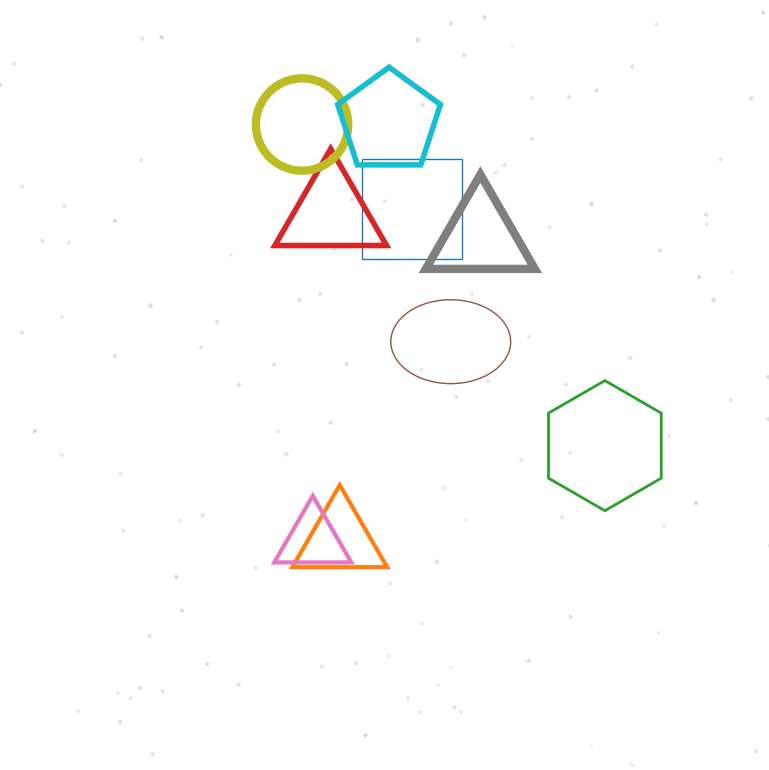[{"shape": "square", "thickness": 0.5, "radius": 0.33, "center": [0.535, 0.729]}, {"shape": "triangle", "thickness": 1.5, "radius": 0.36, "center": [0.441, 0.299]}, {"shape": "hexagon", "thickness": 1, "radius": 0.42, "center": [0.786, 0.421]}, {"shape": "triangle", "thickness": 2, "radius": 0.42, "center": [0.429, 0.723]}, {"shape": "oval", "thickness": 0.5, "radius": 0.39, "center": [0.585, 0.556]}, {"shape": "triangle", "thickness": 1.5, "radius": 0.29, "center": [0.406, 0.298]}, {"shape": "triangle", "thickness": 3, "radius": 0.41, "center": [0.624, 0.692]}, {"shape": "circle", "thickness": 3, "radius": 0.3, "center": [0.392, 0.838]}, {"shape": "pentagon", "thickness": 2, "radius": 0.35, "center": [0.505, 0.843]}]